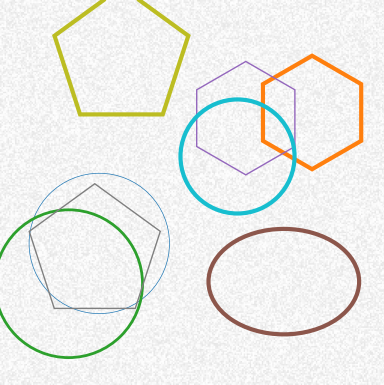[{"shape": "circle", "thickness": 0.5, "radius": 0.91, "center": [0.258, 0.368]}, {"shape": "hexagon", "thickness": 3, "radius": 0.74, "center": [0.811, 0.708]}, {"shape": "circle", "thickness": 2, "radius": 0.96, "center": [0.178, 0.263]}, {"shape": "hexagon", "thickness": 1, "radius": 0.74, "center": [0.638, 0.693]}, {"shape": "oval", "thickness": 3, "radius": 0.98, "center": [0.737, 0.269]}, {"shape": "pentagon", "thickness": 1, "radius": 0.89, "center": [0.246, 0.344]}, {"shape": "pentagon", "thickness": 3, "radius": 0.91, "center": [0.315, 0.851]}, {"shape": "circle", "thickness": 3, "radius": 0.74, "center": [0.617, 0.594]}]